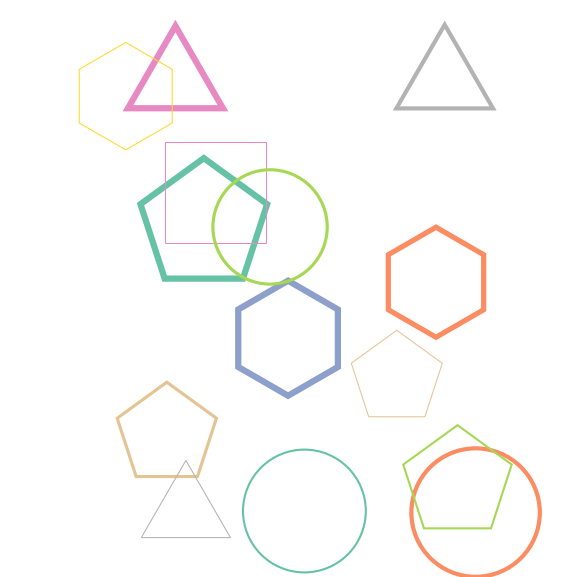[{"shape": "circle", "thickness": 1, "radius": 0.53, "center": [0.527, 0.114]}, {"shape": "pentagon", "thickness": 3, "radius": 0.58, "center": [0.353, 0.61]}, {"shape": "circle", "thickness": 2, "radius": 0.56, "center": [0.824, 0.112]}, {"shape": "hexagon", "thickness": 2.5, "radius": 0.48, "center": [0.755, 0.51]}, {"shape": "hexagon", "thickness": 3, "radius": 0.5, "center": [0.499, 0.413]}, {"shape": "square", "thickness": 0.5, "radius": 0.44, "center": [0.373, 0.666]}, {"shape": "triangle", "thickness": 3, "radius": 0.47, "center": [0.304, 0.859]}, {"shape": "circle", "thickness": 1.5, "radius": 0.49, "center": [0.468, 0.606]}, {"shape": "pentagon", "thickness": 1, "radius": 0.49, "center": [0.792, 0.164]}, {"shape": "hexagon", "thickness": 0.5, "radius": 0.46, "center": [0.218, 0.833]}, {"shape": "pentagon", "thickness": 0.5, "radius": 0.41, "center": [0.687, 0.344]}, {"shape": "pentagon", "thickness": 1.5, "radius": 0.45, "center": [0.289, 0.247]}, {"shape": "triangle", "thickness": 2, "radius": 0.48, "center": [0.77, 0.86]}, {"shape": "triangle", "thickness": 0.5, "radius": 0.45, "center": [0.322, 0.113]}]